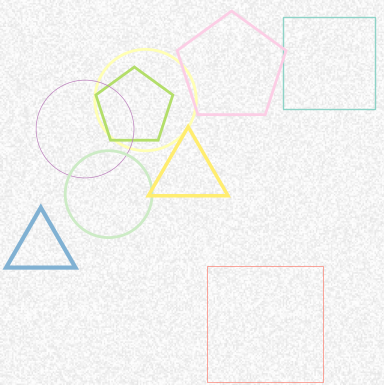[{"shape": "square", "thickness": 1, "radius": 0.6, "center": [0.854, 0.836]}, {"shape": "circle", "thickness": 2, "radius": 0.66, "center": [0.378, 0.74]}, {"shape": "square", "thickness": 0.5, "radius": 0.75, "center": [0.688, 0.159]}, {"shape": "triangle", "thickness": 3, "radius": 0.52, "center": [0.106, 0.357]}, {"shape": "pentagon", "thickness": 2, "radius": 0.53, "center": [0.349, 0.721]}, {"shape": "pentagon", "thickness": 2, "radius": 0.74, "center": [0.601, 0.823]}, {"shape": "circle", "thickness": 0.5, "radius": 0.64, "center": [0.221, 0.665]}, {"shape": "circle", "thickness": 2, "radius": 0.56, "center": [0.282, 0.496]}, {"shape": "triangle", "thickness": 2.5, "radius": 0.6, "center": [0.489, 0.551]}]